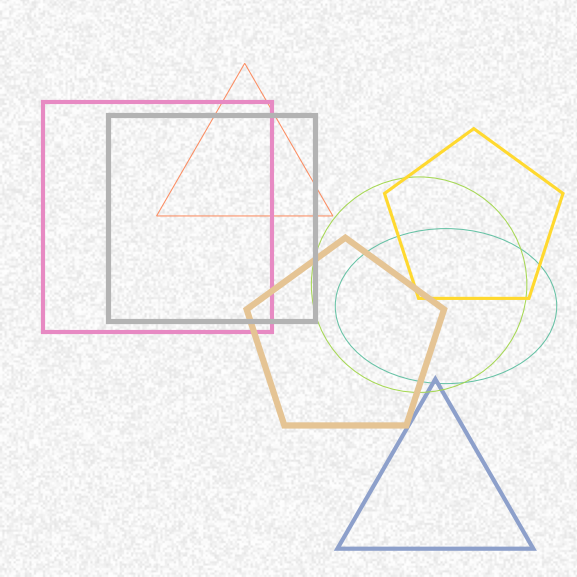[{"shape": "oval", "thickness": 0.5, "radius": 0.96, "center": [0.772, 0.469]}, {"shape": "triangle", "thickness": 0.5, "radius": 0.88, "center": [0.424, 0.713]}, {"shape": "triangle", "thickness": 2, "radius": 0.98, "center": [0.754, 0.147]}, {"shape": "square", "thickness": 2, "radius": 0.99, "center": [0.272, 0.623]}, {"shape": "circle", "thickness": 0.5, "radius": 0.93, "center": [0.726, 0.506]}, {"shape": "pentagon", "thickness": 1.5, "radius": 0.81, "center": [0.82, 0.614]}, {"shape": "pentagon", "thickness": 3, "radius": 0.9, "center": [0.598, 0.408]}, {"shape": "square", "thickness": 2.5, "radius": 0.89, "center": [0.367, 0.622]}]